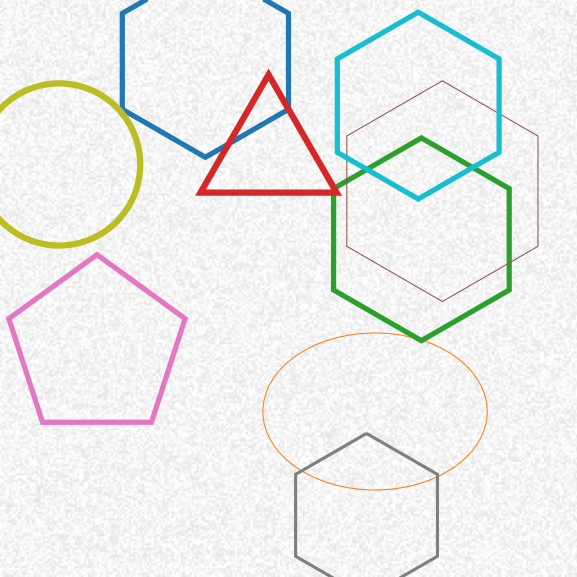[{"shape": "hexagon", "thickness": 2.5, "radius": 0.83, "center": [0.356, 0.893]}, {"shape": "oval", "thickness": 0.5, "radius": 0.97, "center": [0.649, 0.287]}, {"shape": "hexagon", "thickness": 2.5, "radius": 0.88, "center": [0.73, 0.585]}, {"shape": "triangle", "thickness": 3, "radius": 0.68, "center": [0.465, 0.734]}, {"shape": "hexagon", "thickness": 0.5, "radius": 0.96, "center": [0.766, 0.668]}, {"shape": "pentagon", "thickness": 2.5, "radius": 0.8, "center": [0.168, 0.398]}, {"shape": "hexagon", "thickness": 1.5, "radius": 0.71, "center": [0.635, 0.107]}, {"shape": "circle", "thickness": 3, "radius": 0.7, "center": [0.102, 0.714]}, {"shape": "hexagon", "thickness": 2.5, "radius": 0.81, "center": [0.724, 0.816]}]